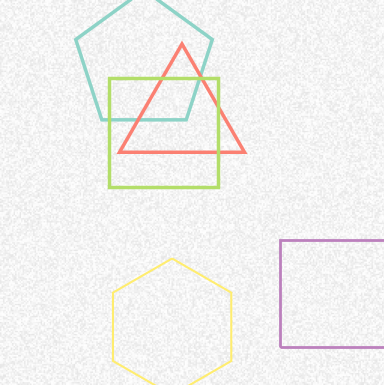[{"shape": "pentagon", "thickness": 2.5, "radius": 0.93, "center": [0.374, 0.84]}, {"shape": "triangle", "thickness": 2.5, "radius": 0.94, "center": [0.473, 0.698]}, {"shape": "square", "thickness": 2.5, "radius": 0.71, "center": [0.425, 0.656]}, {"shape": "square", "thickness": 2, "radius": 0.69, "center": [0.867, 0.237]}, {"shape": "hexagon", "thickness": 1.5, "radius": 0.89, "center": [0.447, 0.151]}]